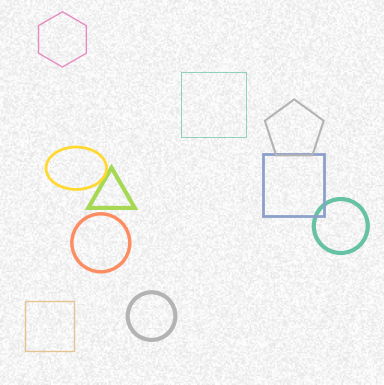[{"shape": "square", "thickness": 0.5, "radius": 0.42, "center": [0.555, 0.728]}, {"shape": "circle", "thickness": 3, "radius": 0.35, "center": [0.885, 0.413]}, {"shape": "circle", "thickness": 2.5, "radius": 0.38, "center": [0.262, 0.369]}, {"shape": "square", "thickness": 2, "radius": 0.4, "center": [0.762, 0.519]}, {"shape": "hexagon", "thickness": 1, "radius": 0.36, "center": [0.162, 0.898]}, {"shape": "triangle", "thickness": 3, "radius": 0.35, "center": [0.29, 0.495]}, {"shape": "oval", "thickness": 2, "radius": 0.39, "center": [0.198, 0.563]}, {"shape": "square", "thickness": 1, "radius": 0.32, "center": [0.128, 0.153]}, {"shape": "pentagon", "thickness": 1.5, "radius": 0.4, "center": [0.764, 0.662]}, {"shape": "circle", "thickness": 3, "radius": 0.31, "center": [0.394, 0.179]}]